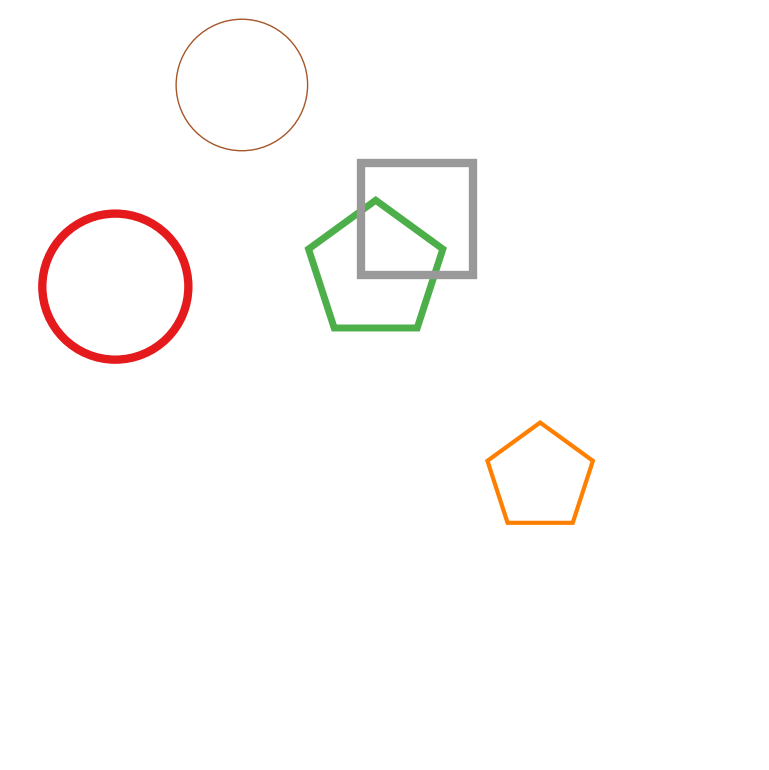[{"shape": "circle", "thickness": 3, "radius": 0.47, "center": [0.15, 0.628]}, {"shape": "pentagon", "thickness": 2.5, "radius": 0.46, "center": [0.488, 0.648]}, {"shape": "pentagon", "thickness": 1.5, "radius": 0.36, "center": [0.702, 0.379]}, {"shape": "circle", "thickness": 0.5, "radius": 0.43, "center": [0.314, 0.89]}, {"shape": "square", "thickness": 3, "radius": 0.36, "center": [0.541, 0.716]}]